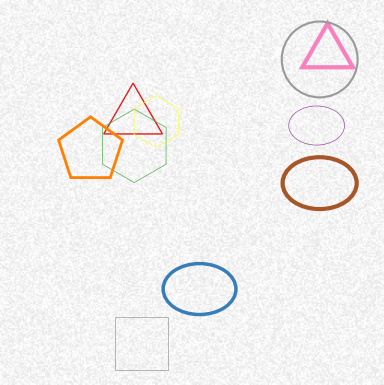[{"shape": "triangle", "thickness": 1, "radius": 0.44, "center": [0.346, 0.696]}, {"shape": "oval", "thickness": 2.5, "radius": 0.47, "center": [0.518, 0.249]}, {"shape": "hexagon", "thickness": 0.5, "radius": 0.48, "center": [0.349, 0.621]}, {"shape": "oval", "thickness": 0.5, "radius": 0.36, "center": [0.822, 0.674]}, {"shape": "pentagon", "thickness": 2, "radius": 0.44, "center": [0.235, 0.609]}, {"shape": "hexagon", "thickness": 0.5, "radius": 0.33, "center": [0.406, 0.685]}, {"shape": "oval", "thickness": 3, "radius": 0.48, "center": [0.83, 0.524]}, {"shape": "triangle", "thickness": 3, "radius": 0.38, "center": [0.851, 0.863]}, {"shape": "circle", "thickness": 1.5, "radius": 0.49, "center": [0.83, 0.846]}, {"shape": "square", "thickness": 0.5, "radius": 0.34, "center": [0.367, 0.109]}]